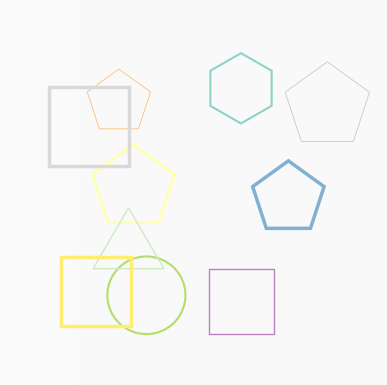[{"shape": "hexagon", "thickness": 1.5, "radius": 0.46, "center": [0.622, 0.771]}, {"shape": "pentagon", "thickness": 2, "radius": 0.56, "center": [0.344, 0.512]}, {"shape": "pentagon", "thickness": 0.5, "radius": 0.57, "center": [0.845, 0.725]}, {"shape": "pentagon", "thickness": 2.5, "radius": 0.48, "center": [0.744, 0.485]}, {"shape": "pentagon", "thickness": 0.5, "radius": 0.43, "center": [0.307, 0.735]}, {"shape": "circle", "thickness": 1.5, "radius": 0.5, "center": [0.378, 0.233]}, {"shape": "square", "thickness": 2.5, "radius": 0.52, "center": [0.229, 0.671]}, {"shape": "square", "thickness": 1, "radius": 0.42, "center": [0.624, 0.216]}, {"shape": "triangle", "thickness": 1, "radius": 0.53, "center": [0.332, 0.355]}, {"shape": "square", "thickness": 2.5, "radius": 0.45, "center": [0.247, 0.244]}]